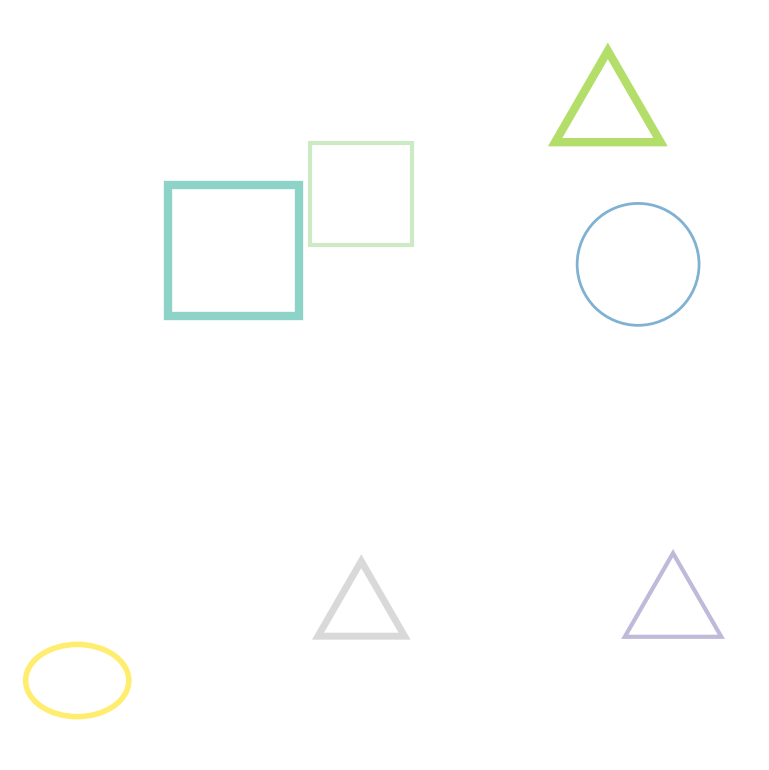[{"shape": "square", "thickness": 3, "radius": 0.42, "center": [0.303, 0.675]}, {"shape": "triangle", "thickness": 1.5, "radius": 0.36, "center": [0.874, 0.209]}, {"shape": "circle", "thickness": 1, "radius": 0.4, "center": [0.829, 0.657]}, {"shape": "triangle", "thickness": 3, "radius": 0.4, "center": [0.789, 0.855]}, {"shape": "triangle", "thickness": 2.5, "radius": 0.32, "center": [0.469, 0.206]}, {"shape": "square", "thickness": 1.5, "radius": 0.33, "center": [0.468, 0.748]}, {"shape": "oval", "thickness": 2, "radius": 0.34, "center": [0.1, 0.116]}]